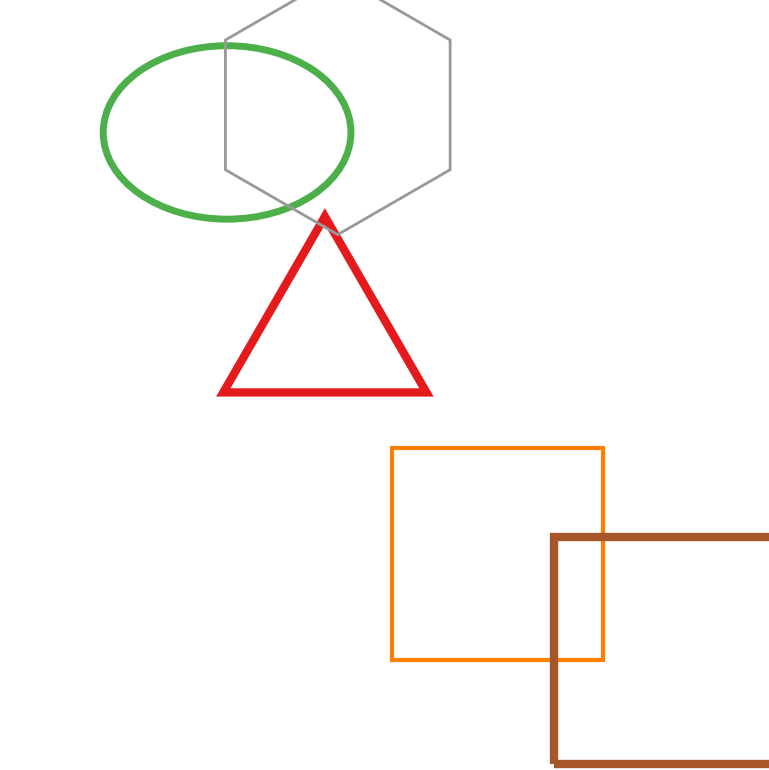[{"shape": "triangle", "thickness": 3, "radius": 0.76, "center": [0.422, 0.567]}, {"shape": "oval", "thickness": 2.5, "radius": 0.8, "center": [0.295, 0.828]}, {"shape": "square", "thickness": 1.5, "radius": 0.69, "center": [0.646, 0.28]}, {"shape": "square", "thickness": 3, "radius": 0.74, "center": [0.867, 0.155]}, {"shape": "hexagon", "thickness": 1, "radius": 0.84, "center": [0.439, 0.864]}]